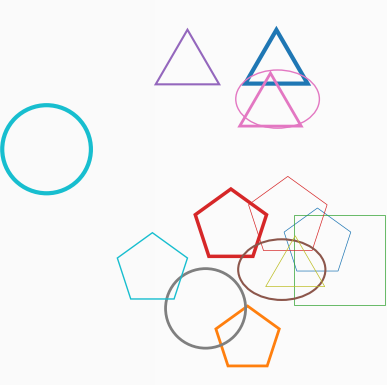[{"shape": "triangle", "thickness": 3, "radius": 0.46, "center": [0.713, 0.829]}, {"shape": "pentagon", "thickness": 0.5, "radius": 0.45, "center": [0.819, 0.369]}, {"shape": "pentagon", "thickness": 2, "radius": 0.43, "center": [0.639, 0.119]}, {"shape": "square", "thickness": 0.5, "radius": 0.59, "center": [0.877, 0.325]}, {"shape": "pentagon", "thickness": 2.5, "radius": 0.48, "center": [0.596, 0.412]}, {"shape": "pentagon", "thickness": 0.5, "radius": 0.53, "center": [0.743, 0.435]}, {"shape": "triangle", "thickness": 1.5, "radius": 0.47, "center": [0.484, 0.828]}, {"shape": "oval", "thickness": 1.5, "radius": 0.56, "center": [0.727, 0.3]}, {"shape": "triangle", "thickness": 2, "radius": 0.46, "center": [0.698, 0.718]}, {"shape": "oval", "thickness": 1, "radius": 0.54, "center": [0.716, 0.743]}, {"shape": "circle", "thickness": 2, "radius": 0.52, "center": [0.531, 0.199]}, {"shape": "triangle", "thickness": 0.5, "radius": 0.44, "center": [0.762, 0.3]}, {"shape": "pentagon", "thickness": 1, "radius": 0.48, "center": [0.393, 0.3]}, {"shape": "circle", "thickness": 3, "radius": 0.57, "center": [0.12, 0.612]}]